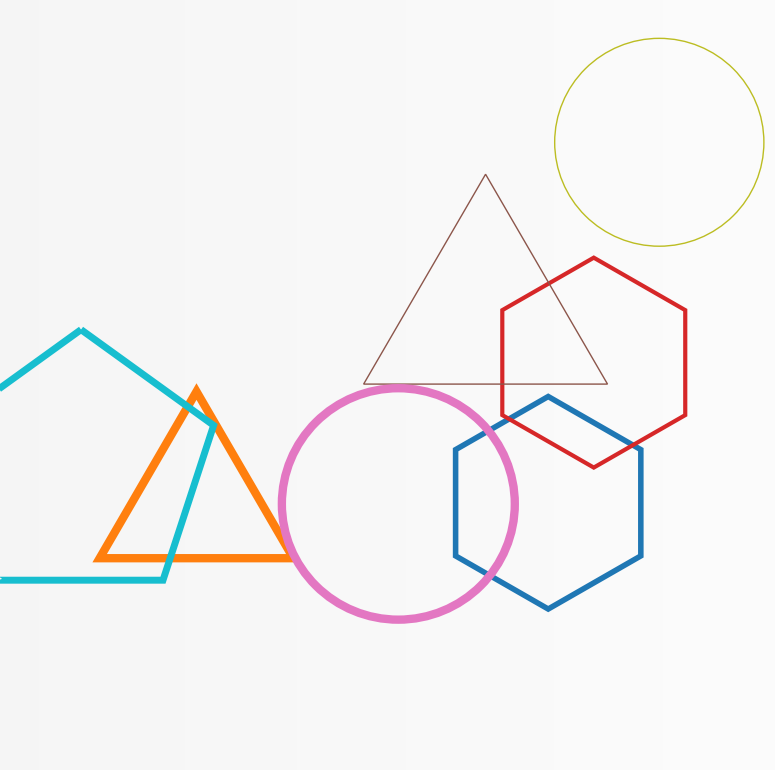[{"shape": "hexagon", "thickness": 2, "radius": 0.69, "center": [0.707, 0.347]}, {"shape": "triangle", "thickness": 3, "radius": 0.72, "center": [0.254, 0.347]}, {"shape": "hexagon", "thickness": 1.5, "radius": 0.68, "center": [0.766, 0.529]}, {"shape": "triangle", "thickness": 0.5, "radius": 0.91, "center": [0.627, 0.592]}, {"shape": "circle", "thickness": 3, "radius": 0.75, "center": [0.514, 0.346]}, {"shape": "circle", "thickness": 0.5, "radius": 0.67, "center": [0.851, 0.815]}, {"shape": "pentagon", "thickness": 2.5, "radius": 0.9, "center": [0.105, 0.392]}]